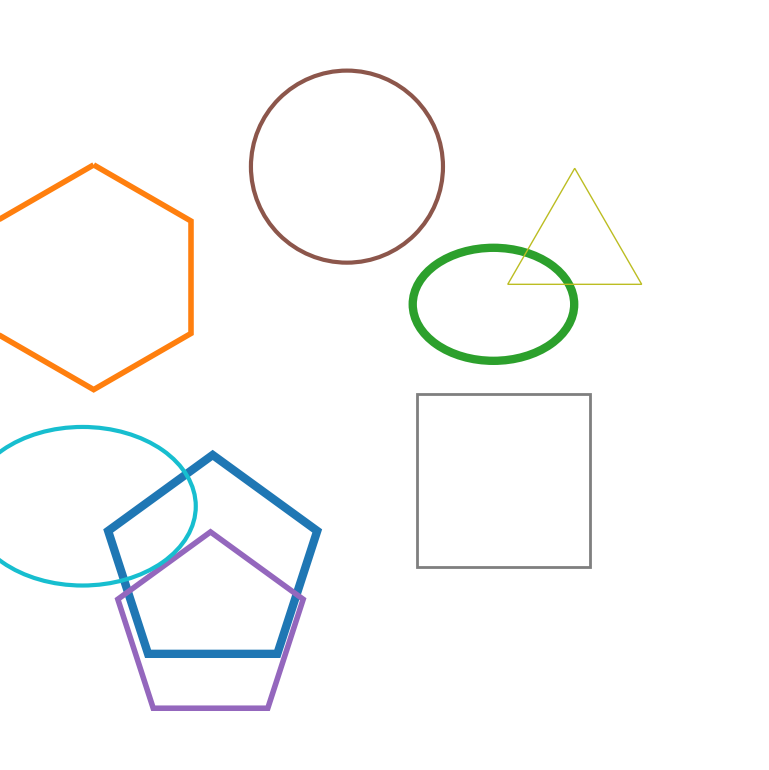[{"shape": "pentagon", "thickness": 3, "radius": 0.71, "center": [0.276, 0.266]}, {"shape": "hexagon", "thickness": 2, "radius": 0.73, "center": [0.122, 0.64]}, {"shape": "oval", "thickness": 3, "radius": 0.52, "center": [0.641, 0.605]}, {"shape": "pentagon", "thickness": 2, "radius": 0.63, "center": [0.273, 0.183]}, {"shape": "circle", "thickness": 1.5, "radius": 0.62, "center": [0.451, 0.784]}, {"shape": "square", "thickness": 1, "radius": 0.56, "center": [0.654, 0.376]}, {"shape": "triangle", "thickness": 0.5, "radius": 0.5, "center": [0.746, 0.681]}, {"shape": "oval", "thickness": 1.5, "radius": 0.74, "center": [0.107, 0.343]}]